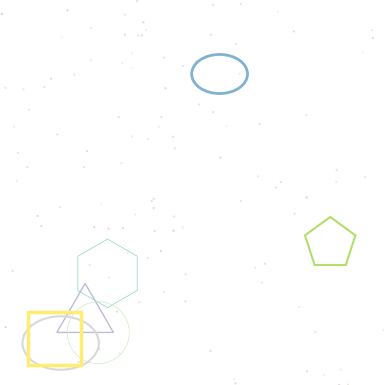[{"shape": "hexagon", "thickness": 0.5, "radius": 0.45, "center": [0.279, 0.29]}, {"shape": "triangle", "thickness": 1, "radius": 0.42, "center": [0.221, 0.179]}, {"shape": "oval", "thickness": 2, "radius": 0.36, "center": [0.57, 0.808]}, {"shape": "pentagon", "thickness": 1.5, "radius": 0.34, "center": [0.858, 0.367]}, {"shape": "oval", "thickness": 1.5, "radius": 0.5, "center": [0.158, 0.109]}, {"shape": "circle", "thickness": 0.5, "radius": 0.4, "center": [0.255, 0.136]}, {"shape": "square", "thickness": 2.5, "radius": 0.34, "center": [0.142, 0.121]}]